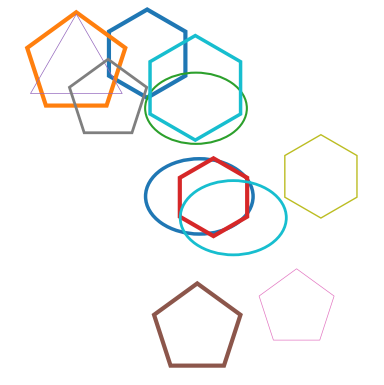[{"shape": "hexagon", "thickness": 3, "radius": 0.57, "center": [0.382, 0.861]}, {"shape": "oval", "thickness": 2.5, "radius": 0.7, "center": [0.518, 0.49]}, {"shape": "pentagon", "thickness": 3, "radius": 0.67, "center": [0.198, 0.834]}, {"shape": "oval", "thickness": 1.5, "radius": 0.66, "center": [0.509, 0.719]}, {"shape": "hexagon", "thickness": 3, "radius": 0.51, "center": [0.555, 0.488]}, {"shape": "triangle", "thickness": 0.5, "radius": 0.69, "center": [0.198, 0.826]}, {"shape": "pentagon", "thickness": 3, "radius": 0.59, "center": [0.512, 0.146]}, {"shape": "pentagon", "thickness": 0.5, "radius": 0.51, "center": [0.77, 0.199]}, {"shape": "pentagon", "thickness": 2, "radius": 0.53, "center": [0.281, 0.741]}, {"shape": "hexagon", "thickness": 1, "radius": 0.54, "center": [0.833, 0.542]}, {"shape": "hexagon", "thickness": 2.5, "radius": 0.68, "center": [0.507, 0.772]}, {"shape": "oval", "thickness": 2, "radius": 0.69, "center": [0.606, 0.434]}]